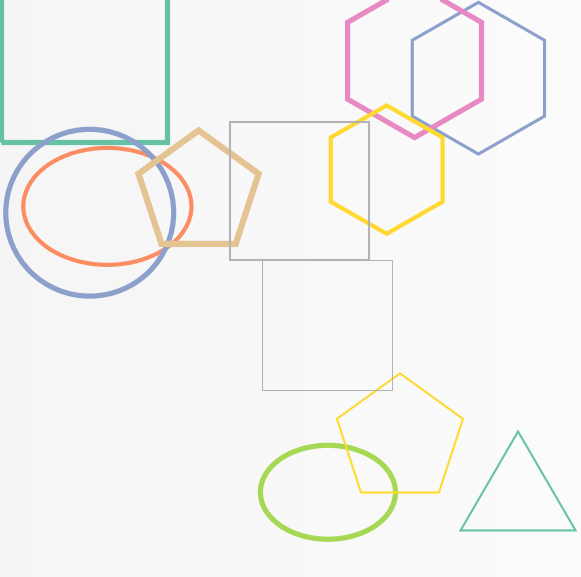[{"shape": "square", "thickness": 2.5, "radius": 0.71, "center": [0.145, 0.895]}, {"shape": "triangle", "thickness": 1, "radius": 0.57, "center": [0.891, 0.138]}, {"shape": "oval", "thickness": 2, "radius": 0.72, "center": [0.185, 0.642]}, {"shape": "circle", "thickness": 2.5, "radius": 0.72, "center": [0.154, 0.631]}, {"shape": "hexagon", "thickness": 1.5, "radius": 0.66, "center": [0.823, 0.864]}, {"shape": "hexagon", "thickness": 2.5, "radius": 0.67, "center": [0.713, 0.894]}, {"shape": "oval", "thickness": 2.5, "radius": 0.58, "center": [0.564, 0.147]}, {"shape": "hexagon", "thickness": 2, "radius": 0.56, "center": [0.665, 0.705]}, {"shape": "pentagon", "thickness": 1, "radius": 0.57, "center": [0.688, 0.239]}, {"shape": "pentagon", "thickness": 3, "radius": 0.54, "center": [0.342, 0.665]}, {"shape": "square", "thickness": 0.5, "radius": 0.56, "center": [0.563, 0.437]}, {"shape": "square", "thickness": 1, "radius": 0.6, "center": [0.515, 0.669]}]